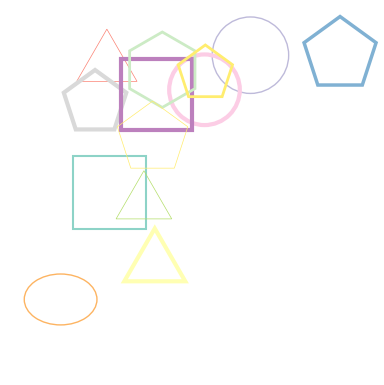[{"shape": "square", "thickness": 1.5, "radius": 0.47, "center": [0.284, 0.499]}, {"shape": "triangle", "thickness": 3, "radius": 0.46, "center": [0.402, 0.315]}, {"shape": "circle", "thickness": 1, "radius": 0.5, "center": [0.651, 0.857]}, {"shape": "triangle", "thickness": 0.5, "radius": 0.45, "center": [0.278, 0.834]}, {"shape": "pentagon", "thickness": 2.5, "radius": 0.49, "center": [0.883, 0.859]}, {"shape": "oval", "thickness": 1, "radius": 0.47, "center": [0.157, 0.222]}, {"shape": "triangle", "thickness": 0.5, "radius": 0.42, "center": [0.374, 0.473]}, {"shape": "circle", "thickness": 3, "radius": 0.46, "center": [0.531, 0.767]}, {"shape": "pentagon", "thickness": 3, "radius": 0.43, "center": [0.247, 0.733]}, {"shape": "square", "thickness": 3, "radius": 0.46, "center": [0.406, 0.755]}, {"shape": "hexagon", "thickness": 2, "radius": 0.49, "center": [0.422, 0.819]}, {"shape": "pentagon", "thickness": 0.5, "radius": 0.48, "center": [0.396, 0.641]}, {"shape": "pentagon", "thickness": 2, "radius": 0.37, "center": [0.533, 0.809]}]